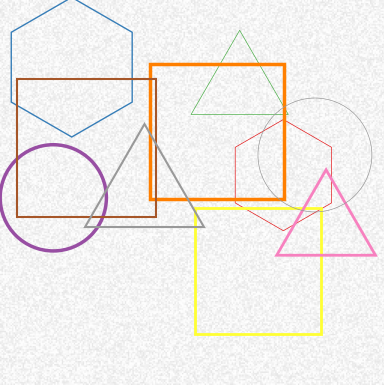[{"shape": "hexagon", "thickness": 0.5, "radius": 0.72, "center": [0.736, 0.545]}, {"shape": "hexagon", "thickness": 1, "radius": 0.91, "center": [0.186, 0.825]}, {"shape": "triangle", "thickness": 0.5, "radius": 0.73, "center": [0.622, 0.775]}, {"shape": "circle", "thickness": 2.5, "radius": 0.69, "center": [0.138, 0.486]}, {"shape": "square", "thickness": 2.5, "radius": 0.88, "center": [0.564, 0.658]}, {"shape": "square", "thickness": 2, "radius": 0.82, "center": [0.671, 0.296]}, {"shape": "square", "thickness": 1.5, "radius": 0.9, "center": [0.225, 0.615]}, {"shape": "triangle", "thickness": 2, "radius": 0.74, "center": [0.847, 0.411]}, {"shape": "triangle", "thickness": 1.5, "radius": 0.89, "center": [0.375, 0.499]}, {"shape": "circle", "thickness": 0.5, "radius": 0.74, "center": [0.818, 0.597]}]